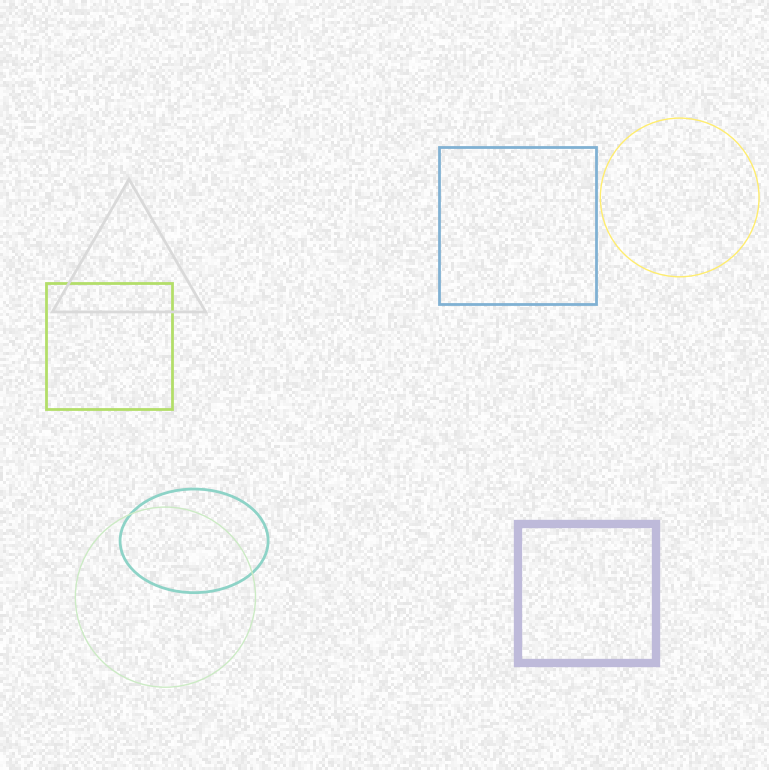[{"shape": "oval", "thickness": 1, "radius": 0.48, "center": [0.252, 0.298]}, {"shape": "square", "thickness": 3, "radius": 0.45, "center": [0.762, 0.229]}, {"shape": "square", "thickness": 1, "radius": 0.51, "center": [0.672, 0.707]}, {"shape": "square", "thickness": 1, "radius": 0.41, "center": [0.142, 0.55]}, {"shape": "triangle", "thickness": 1, "radius": 0.57, "center": [0.168, 0.652]}, {"shape": "circle", "thickness": 0.5, "radius": 0.58, "center": [0.215, 0.224]}, {"shape": "circle", "thickness": 0.5, "radius": 0.52, "center": [0.883, 0.744]}]